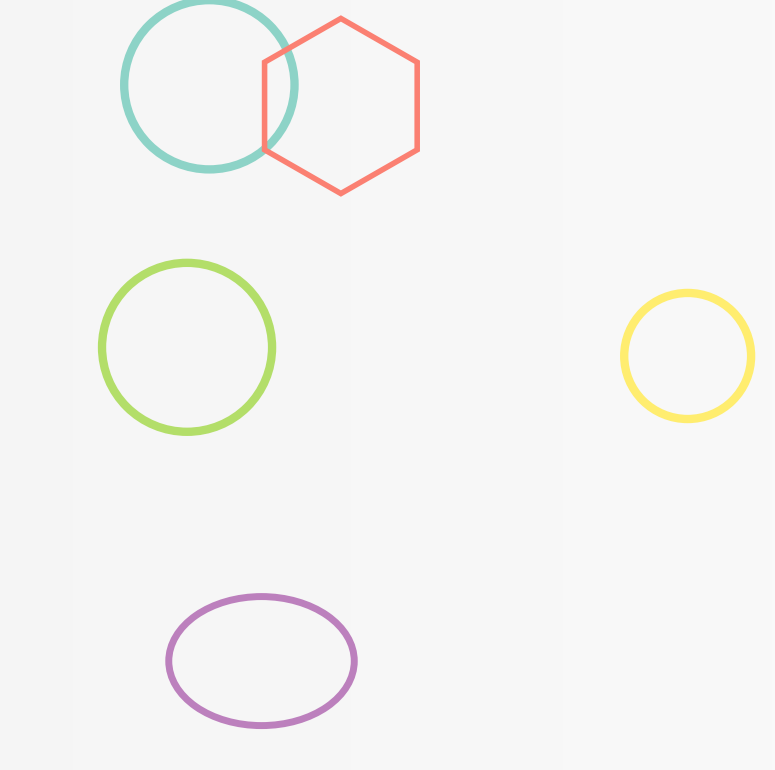[{"shape": "circle", "thickness": 3, "radius": 0.55, "center": [0.27, 0.89]}, {"shape": "hexagon", "thickness": 2, "radius": 0.57, "center": [0.44, 0.862]}, {"shape": "circle", "thickness": 3, "radius": 0.55, "center": [0.241, 0.549]}, {"shape": "oval", "thickness": 2.5, "radius": 0.6, "center": [0.337, 0.141]}, {"shape": "circle", "thickness": 3, "radius": 0.41, "center": [0.887, 0.538]}]